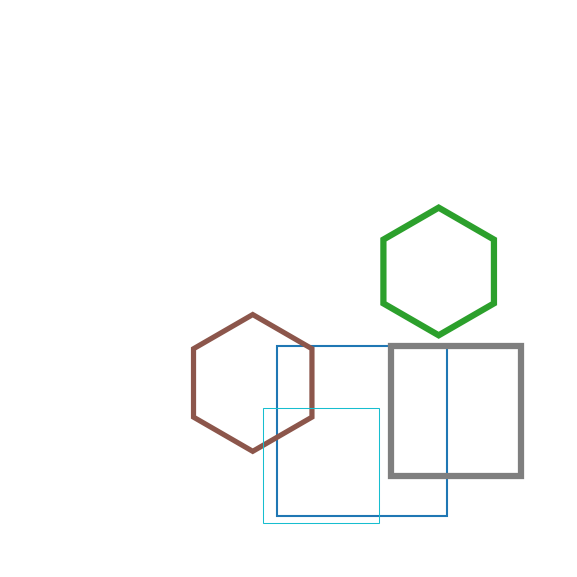[{"shape": "square", "thickness": 1, "radius": 0.74, "center": [0.626, 0.253]}, {"shape": "hexagon", "thickness": 3, "radius": 0.55, "center": [0.76, 0.529]}, {"shape": "hexagon", "thickness": 2.5, "radius": 0.59, "center": [0.438, 0.336]}, {"shape": "square", "thickness": 3, "radius": 0.56, "center": [0.79, 0.287]}, {"shape": "square", "thickness": 0.5, "radius": 0.5, "center": [0.556, 0.193]}]